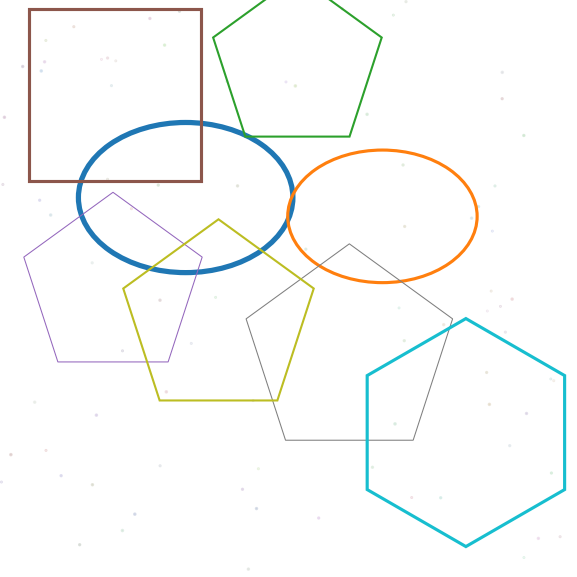[{"shape": "oval", "thickness": 2.5, "radius": 0.93, "center": [0.321, 0.657]}, {"shape": "oval", "thickness": 1.5, "radius": 0.82, "center": [0.662, 0.625]}, {"shape": "pentagon", "thickness": 1, "radius": 0.77, "center": [0.515, 0.887]}, {"shape": "pentagon", "thickness": 0.5, "radius": 0.81, "center": [0.196, 0.504]}, {"shape": "square", "thickness": 1.5, "radius": 0.74, "center": [0.199, 0.834]}, {"shape": "pentagon", "thickness": 0.5, "radius": 0.94, "center": [0.605, 0.389]}, {"shape": "pentagon", "thickness": 1, "radius": 0.87, "center": [0.378, 0.446]}, {"shape": "hexagon", "thickness": 1.5, "radius": 0.99, "center": [0.807, 0.25]}]